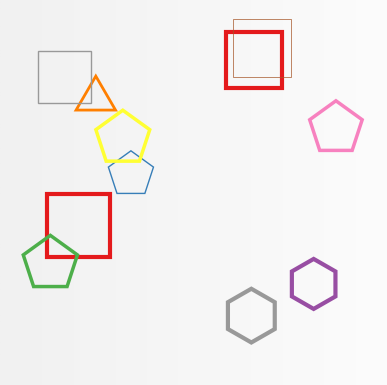[{"shape": "square", "thickness": 3, "radius": 0.36, "center": [0.655, 0.845]}, {"shape": "square", "thickness": 3, "radius": 0.41, "center": [0.202, 0.414]}, {"shape": "pentagon", "thickness": 1, "radius": 0.31, "center": [0.338, 0.547]}, {"shape": "pentagon", "thickness": 2.5, "radius": 0.37, "center": [0.13, 0.315]}, {"shape": "hexagon", "thickness": 3, "radius": 0.32, "center": [0.809, 0.263]}, {"shape": "triangle", "thickness": 2, "radius": 0.29, "center": [0.247, 0.743]}, {"shape": "pentagon", "thickness": 2.5, "radius": 0.37, "center": [0.317, 0.641]}, {"shape": "square", "thickness": 0.5, "radius": 0.38, "center": [0.676, 0.874]}, {"shape": "pentagon", "thickness": 2.5, "radius": 0.36, "center": [0.867, 0.667]}, {"shape": "hexagon", "thickness": 3, "radius": 0.35, "center": [0.649, 0.18]}, {"shape": "square", "thickness": 1, "radius": 0.34, "center": [0.166, 0.8]}]